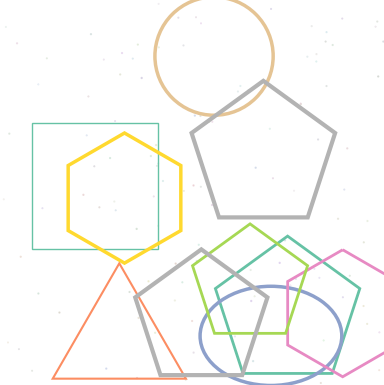[{"shape": "square", "thickness": 1, "radius": 0.82, "center": [0.246, 0.517]}, {"shape": "pentagon", "thickness": 2, "radius": 0.99, "center": [0.747, 0.19]}, {"shape": "triangle", "thickness": 1.5, "radius": 1.0, "center": [0.31, 0.116]}, {"shape": "oval", "thickness": 2.5, "radius": 0.92, "center": [0.704, 0.128]}, {"shape": "hexagon", "thickness": 2, "radius": 0.82, "center": [0.89, 0.186]}, {"shape": "pentagon", "thickness": 2, "radius": 0.79, "center": [0.65, 0.261]}, {"shape": "hexagon", "thickness": 2.5, "radius": 0.84, "center": [0.323, 0.486]}, {"shape": "circle", "thickness": 2.5, "radius": 0.77, "center": [0.556, 0.854]}, {"shape": "pentagon", "thickness": 3, "radius": 0.9, "center": [0.523, 0.172]}, {"shape": "pentagon", "thickness": 3, "radius": 0.98, "center": [0.684, 0.594]}]